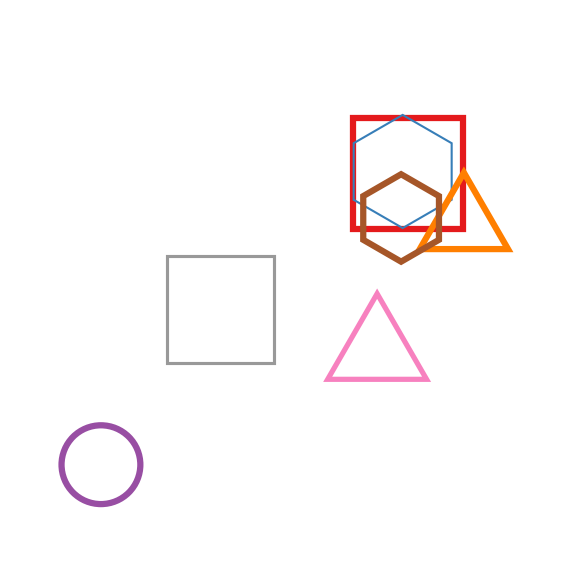[{"shape": "square", "thickness": 3, "radius": 0.48, "center": [0.706, 0.698]}, {"shape": "hexagon", "thickness": 1, "radius": 0.49, "center": [0.697, 0.702]}, {"shape": "circle", "thickness": 3, "radius": 0.34, "center": [0.175, 0.194]}, {"shape": "triangle", "thickness": 3, "radius": 0.44, "center": [0.803, 0.612]}, {"shape": "hexagon", "thickness": 3, "radius": 0.38, "center": [0.695, 0.622]}, {"shape": "triangle", "thickness": 2.5, "radius": 0.49, "center": [0.653, 0.392]}, {"shape": "square", "thickness": 1.5, "radius": 0.46, "center": [0.382, 0.463]}]